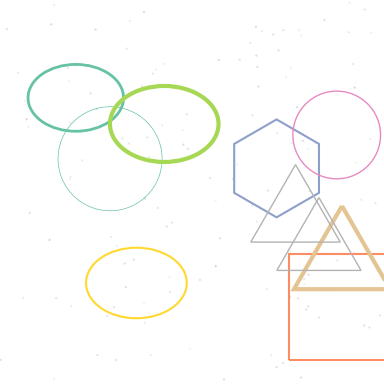[{"shape": "oval", "thickness": 2, "radius": 0.62, "center": [0.197, 0.746]}, {"shape": "circle", "thickness": 0.5, "radius": 0.68, "center": [0.286, 0.588]}, {"shape": "square", "thickness": 1.5, "radius": 0.69, "center": [0.889, 0.204]}, {"shape": "hexagon", "thickness": 1.5, "radius": 0.64, "center": [0.718, 0.563]}, {"shape": "circle", "thickness": 1, "radius": 0.57, "center": [0.875, 0.649]}, {"shape": "oval", "thickness": 3, "radius": 0.71, "center": [0.427, 0.678]}, {"shape": "oval", "thickness": 1.5, "radius": 0.65, "center": [0.354, 0.265]}, {"shape": "triangle", "thickness": 3, "radius": 0.72, "center": [0.888, 0.321]}, {"shape": "triangle", "thickness": 1, "radius": 0.63, "center": [0.828, 0.361]}, {"shape": "triangle", "thickness": 1, "radius": 0.67, "center": [0.768, 0.438]}]